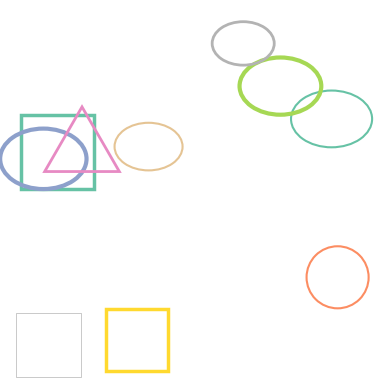[{"shape": "square", "thickness": 2.5, "radius": 0.48, "center": [0.149, 0.604]}, {"shape": "oval", "thickness": 1.5, "radius": 0.53, "center": [0.861, 0.691]}, {"shape": "circle", "thickness": 1.5, "radius": 0.4, "center": [0.877, 0.28]}, {"shape": "oval", "thickness": 3, "radius": 0.56, "center": [0.113, 0.587]}, {"shape": "triangle", "thickness": 2, "radius": 0.56, "center": [0.213, 0.61]}, {"shape": "oval", "thickness": 3, "radius": 0.53, "center": [0.728, 0.776]}, {"shape": "square", "thickness": 2.5, "radius": 0.4, "center": [0.356, 0.116]}, {"shape": "oval", "thickness": 1.5, "radius": 0.44, "center": [0.386, 0.619]}, {"shape": "oval", "thickness": 2, "radius": 0.4, "center": [0.632, 0.887]}, {"shape": "square", "thickness": 0.5, "radius": 0.42, "center": [0.125, 0.104]}]